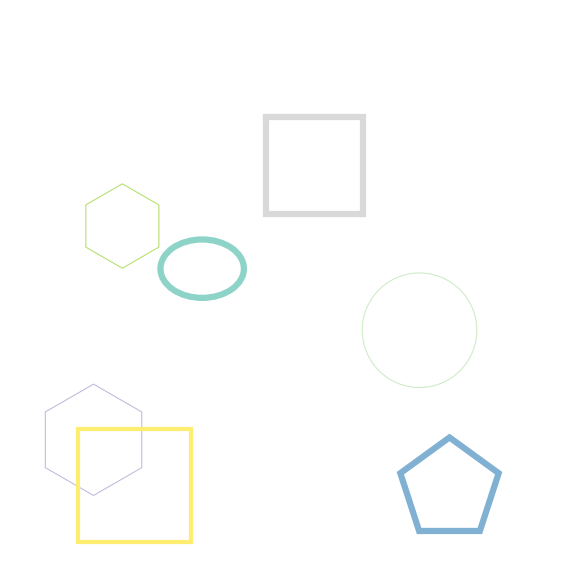[{"shape": "oval", "thickness": 3, "radius": 0.36, "center": [0.35, 0.534]}, {"shape": "hexagon", "thickness": 0.5, "radius": 0.48, "center": [0.162, 0.238]}, {"shape": "pentagon", "thickness": 3, "radius": 0.45, "center": [0.778, 0.152]}, {"shape": "hexagon", "thickness": 0.5, "radius": 0.37, "center": [0.212, 0.608]}, {"shape": "square", "thickness": 3, "radius": 0.42, "center": [0.545, 0.712]}, {"shape": "circle", "thickness": 0.5, "radius": 0.5, "center": [0.726, 0.427]}, {"shape": "square", "thickness": 2, "radius": 0.49, "center": [0.233, 0.158]}]